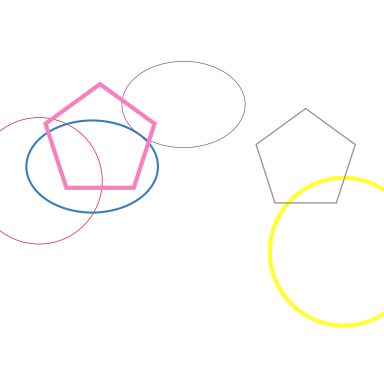[{"shape": "circle", "thickness": 0.5, "radius": 0.82, "center": [0.101, 0.53]}, {"shape": "oval", "thickness": 1.5, "radius": 0.85, "center": [0.239, 0.567]}, {"shape": "oval", "thickness": 0.5, "radius": 0.8, "center": [0.477, 0.729]}, {"shape": "circle", "thickness": 3, "radius": 0.96, "center": [0.893, 0.346]}, {"shape": "pentagon", "thickness": 3, "radius": 0.74, "center": [0.26, 0.633]}, {"shape": "pentagon", "thickness": 1, "radius": 0.68, "center": [0.794, 0.583]}]